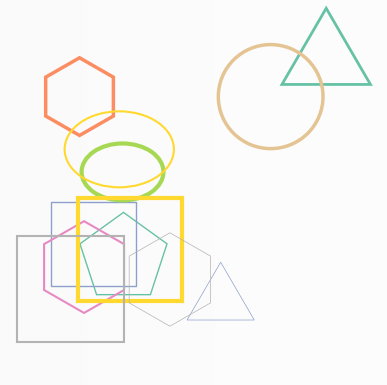[{"shape": "pentagon", "thickness": 1, "radius": 0.59, "center": [0.319, 0.33]}, {"shape": "triangle", "thickness": 2, "radius": 0.66, "center": [0.842, 0.847]}, {"shape": "hexagon", "thickness": 2.5, "radius": 0.5, "center": [0.205, 0.749]}, {"shape": "triangle", "thickness": 0.5, "radius": 0.5, "center": [0.569, 0.219]}, {"shape": "square", "thickness": 1, "radius": 0.55, "center": [0.242, 0.366]}, {"shape": "hexagon", "thickness": 1.5, "radius": 0.6, "center": [0.217, 0.306]}, {"shape": "oval", "thickness": 3, "radius": 0.53, "center": [0.316, 0.553]}, {"shape": "oval", "thickness": 1.5, "radius": 0.71, "center": [0.308, 0.612]}, {"shape": "square", "thickness": 3, "radius": 0.67, "center": [0.335, 0.352]}, {"shape": "circle", "thickness": 2.5, "radius": 0.68, "center": [0.698, 0.749]}, {"shape": "hexagon", "thickness": 0.5, "radius": 0.61, "center": [0.438, 0.274]}, {"shape": "square", "thickness": 1.5, "radius": 0.69, "center": [0.182, 0.25]}]